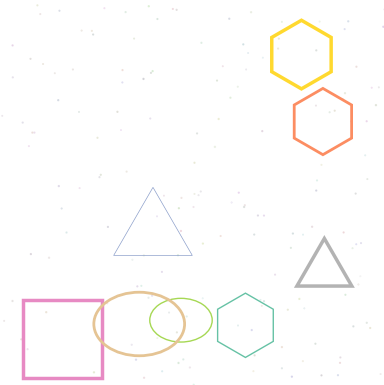[{"shape": "hexagon", "thickness": 1, "radius": 0.42, "center": [0.638, 0.155]}, {"shape": "hexagon", "thickness": 2, "radius": 0.43, "center": [0.839, 0.684]}, {"shape": "triangle", "thickness": 0.5, "radius": 0.59, "center": [0.397, 0.395]}, {"shape": "square", "thickness": 2.5, "radius": 0.51, "center": [0.162, 0.12]}, {"shape": "oval", "thickness": 1, "radius": 0.41, "center": [0.47, 0.168]}, {"shape": "hexagon", "thickness": 2.5, "radius": 0.45, "center": [0.783, 0.858]}, {"shape": "oval", "thickness": 2, "radius": 0.59, "center": [0.362, 0.158]}, {"shape": "triangle", "thickness": 2.5, "radius": 0.41, "center": [0.842, 0.298]}]